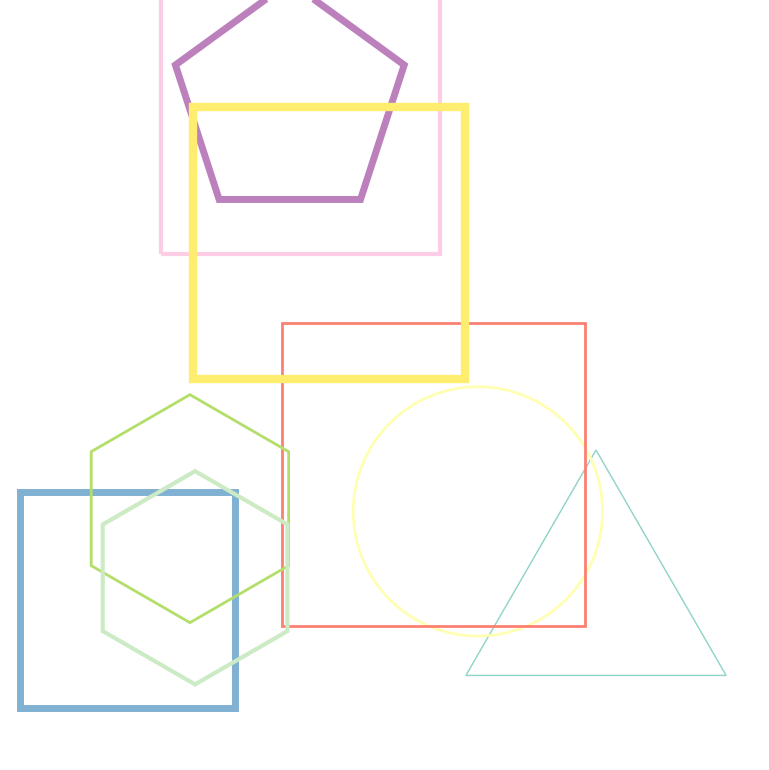[{"shape": "triangle", "thickness": 0.5, "radius": 0.98, "center": [0.774, 0.22]}, {"shape": "circle", "thickness": 1, "radius": 0.81, "center": [0.621, 0.336]}, {"shape": "square", "thickness": 1, "radius": 0.98, "center": [0.563, 0.384]}, {"shape": "square", "thickness": 2.5, "radius": 0.7, "center": [0.166, 0.221]}, {"shape": "hexagon", "thickness": 1, "radius": 0.74, "center": [0.247, 0.339]}, {"shape": "square", "thickness": 1.5, "radius": 0.9, "center": [0.39, 0.85]}, {"shape": "pentagon", "thickness": 2.5, "radius": 0.78, "center": [0.376, 0.867]}, {"shape": "hexagon", "thickness": 1.5, "radius": 0.69, "center": [0.253, 0.25]}, {"shape": "square", "thickness": 3, "radius": 0.88, "center": [0.427, 0.685]}]